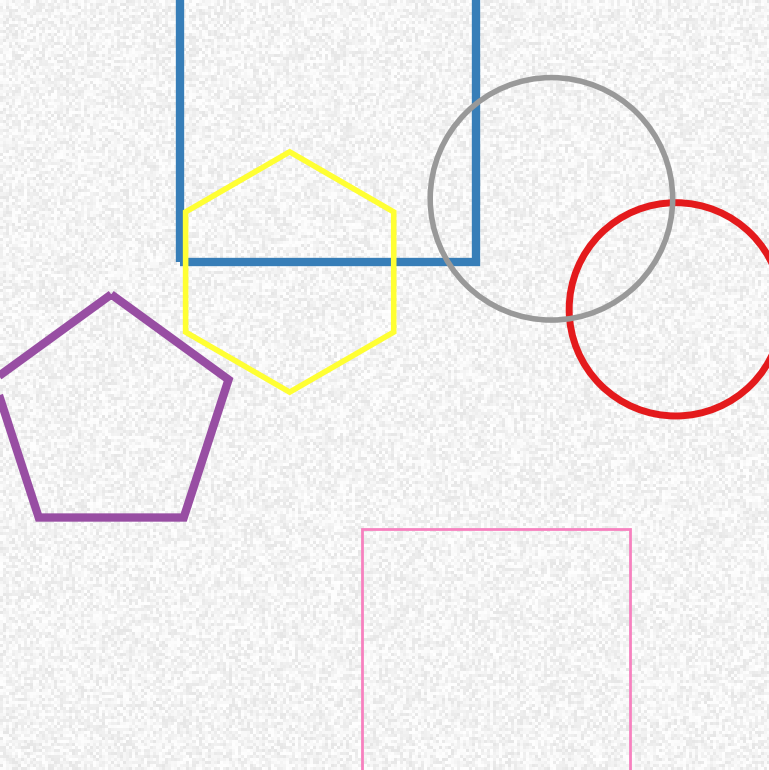[{"shape": "circle", "thickness": 2.5, "radius": 0.69, "center": [0.878, 0.598]}, {"shape": "square", "thickness": 3, "radius": 0.96, "center": [0.426, 0.851]}, {"shape": "pentagon", "thickness": 3, "radius": 0.8, "center": [0.144, 0.457]}, {"shape": "hexagon", "thickness": 2, "radius": 0.78, "center": [0.376, 0.647]}, {"shape": "square", "thickness": 1, "radius": 0.87, "center": [0.645, 0.139]}, {"shape": "circle", "thickness": 2, "radius": 0.79, "center": [0.716, 0.742]}]